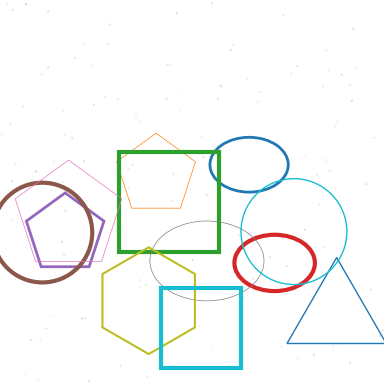[{"shape": "triangle", "thickness": 1, "radius": 0.74, "center": [0.874, 0.182]}, {"shape": "oval", "thickness": 2, "radius": 0.51, "center": [0.647, 0.572]}, {"shape": "pentagon", "thickness": 0.5, "radius": 0.54, "center": [0.405, 0.546]}, {"shape": "square", "thickness": 3, "radius": 0.64, "center": [0.439, 0.475]}, {"shape": "oval", "thickness": 3, "radius": 0.52, "center": [0.713, 0.317]}, {"shape": "pentagon", "thickness": 2, "radius": 0.53, "center": [0.169, 0.393]}, {"shape": "circle", "thickness": 3, "radius": 0.65, "center": [0.11, 0.396]}, {"shape": "pentagon", "thickness": 0.5, "radius": 0.73, "center": [0.178, 0.439]}, {"shape": "oval", "thickness": 0.5, "radius": 0.74, "center": [0.538, 0.322]}, {"shape": "hexagon", "thickness": 1.5, "radius": 0.69, "center": [0.386, 0.219]}, {"shape": "square", "thickness": 3, "radius": 0.52, "center": [0.523, 0.148]}, {"shape": "circle", "thickness": 1, "radius": 0.69, "center": [0.763, 0.398]}]